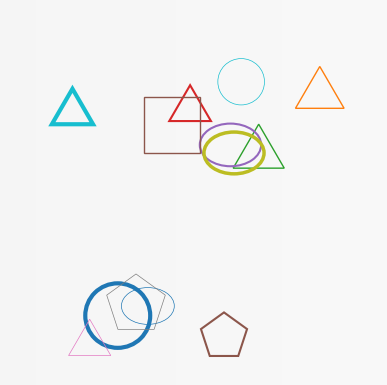[{"shape": "circle", "thickness": 3, "radius": 0.42, "center": [0.304, 0.18]}, {"shape": "oval", "thickness": 0.5, "radius": 0.34, "center": [0.382, 0.205]}, {"shape": "triangle", "thickness": 1, "radius": 0.36, "center": [0.825, 0.755]}, {"shape": "triangle", "thickness": 1, "radius": 0.38, "center": [0.668, 0.601]}, {"shape": "triangle", "thickness": 1.5, "radius": 0.31, "center": [0.491, 0.717]}, {"shape": "oval", "thickness": 1.5, "radius": 0.4, "center": [0.595, 0.624]}, {"shape": "square", "thickness": 1, "radius": 0.36, "center": [0.443, 0.675]}, {"shape": "pentagon", "thickness": 1.5, "radius": 0.31, "center": [0.578, 0.126]}, {"shape": "triangle", "thickness": 0.5, "radius": 0.31, "center": [0.231, 0.108]}, {"shape": "pentagon", "thickness": 0.5, "radius": 0.4, "center": [0.351, 0.209]}, {"shape": "oval", "thickness": 2.5, "radius": 0.39, "center": [0.604, 0.603]}, {"shape": "circle", "thickness": 0.5, "radius": 0.3, "center": [0.622, 0.788]}, {"shape": "triangle", "thickness": 3, "radius": 0.31, "center": [0.187, 0.708]}]